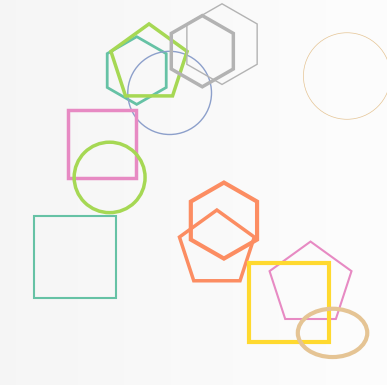[{"shape": "square", "thickness": 1.5, "radius": 0.53, "center": [0.193, 0.332]}, {"shape": "hexagon", "thickness": 2, "radius": 0.44, "center": [0.353, 0.817]}, {"shape": "hexagon", "thickness": 3, "radius": 0.49, "center": [0.578, 0.427]}, {"shape": "pentagon", "thickness": 2.5, "radius": 0.51, "center": [0.56, 0.353]}, {"shape": "circle", "thickness": 1, "radius": 0.54, "center": [0.438, 0.759]}, {"shape": "square", "thickness": 2.5, "radius": 0.44, "center": [0.263, 0.625]}, {"shape": "pentagon", "thickness": 1.5, "radius": 0.56, "center": [0.801, 0.261]}, {"shape": "circle", "thickness": 2.5, "radius": 0.46, "center": [0.283, 0.539]}, {"shape": "pentagon", "thickness": 2.5, "radius": 0.52, "center": [0.385, 0.835]}, {"shape": "square", "thickness": 3, "radius": 0.51, "center": [0.746, 0.215]}, {"shape": "circle", "thickness": 0.5, "radius": 0.56, "center": [0.895, 0.803]}, {"shape": "oval", "thickness": 3, "radius": 0.45, "center": [0.858, 0.135]}, {"shape": "hexagon", "thickness": 2.5, "radius": 0.46, "center": [0.522, 0.867]}, {"shape": "hexagon", "thickness": 1, "radius": 0.52, "center": [0.573, 0.885]}]